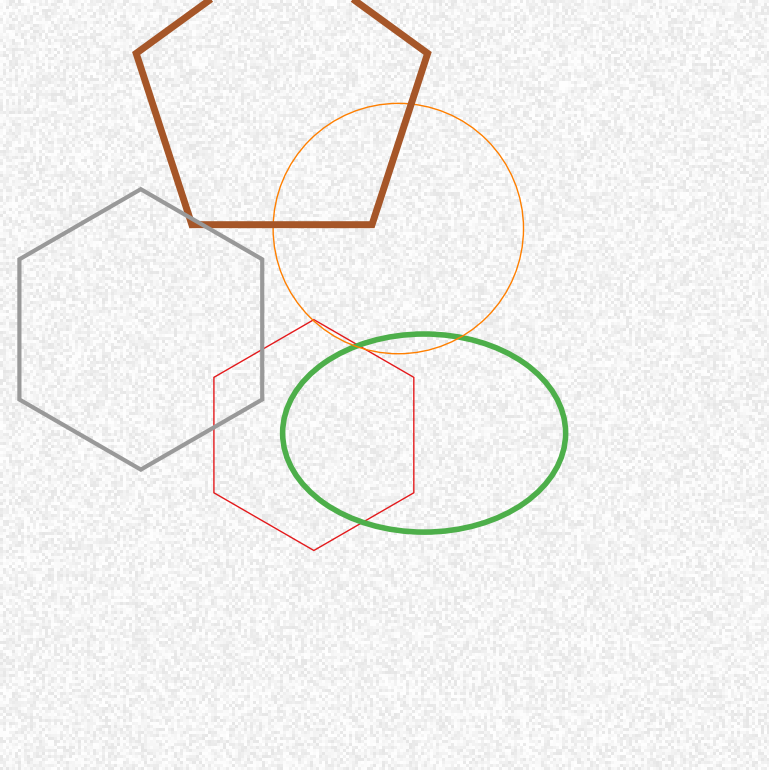[{"shape": "hexagon", "thickness": 0.5, "radius": 0.75, "center": [0.408, 0.435]}, {"shape": "oval", "thickness": 2, "radius": 0.92, "center": [0.551, 0.438]}, {"shape": "circle", "thickness": 0.5, "radius": 0.81, "center": [0.517, 0.703]}, {"shape": "pentagon", "thickness": 2.5, "radius": 0.99, "center": [0.366, 0.869]}, {"shape": "hexagon", "thickness": 1.5, "radius": 0.91, "center": [0.183, 0.572]}]